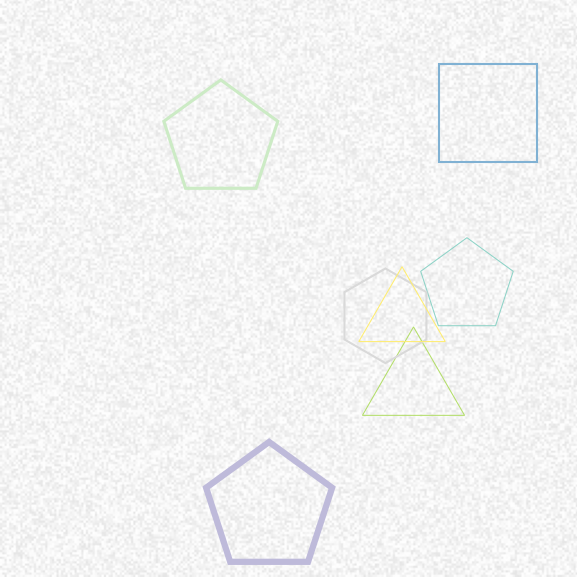[{"shape": "pentagon", "thickness": 0.5, "radius": 0.42, "center": [0.809, 0.503]}, {"shape": "pentagon", "thickness": 3, "radius": 0.57, "center": [0.466, 0.119]}, {"shape": "square", "thickness": 1, "radius": 0.42, "center": [0.845, 0.804]}, {"shape": "triangle", "thickness": 0.5, "radius": 0.51, "center": [0.716, 0.331]}, {"shape": "hexagon", "thickness": 1, "radius": 0.41, "center": [0.667, 0.452]}, {"shape": "pentagon", "thickness": 1.5, "radius": 0.52, "center": [0.382, 0.757]}, {"shape": "triangle", "thickness": 0.5, "radius": 0.43, "center": [0.696, 0.451]}]